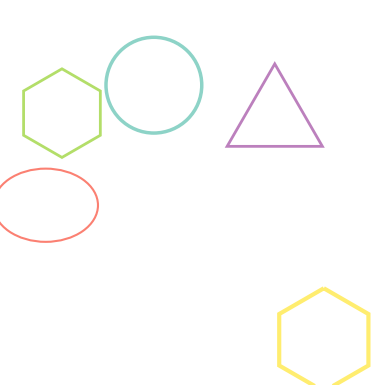[{"shape": "circle", "thickness": 2.5, "radius": 0.62, "center": [0.4, 0.779]}, {"shape": "oval", "thickness": 1.5, "radius": 0.68, "center": [0.119, 0.467]}, {"shape": "hexagon", "thickness": 2, "radius": 0.58, "center": [0.161, 0.706]}, {"shape": "triangle", "thickness": 2, "radius": 0.71, "center": [0.714, 0.691]}, {"shape": "hexagon", "thickness": 3, "radius": 0.67, "center": [0.841, 0.117]}]